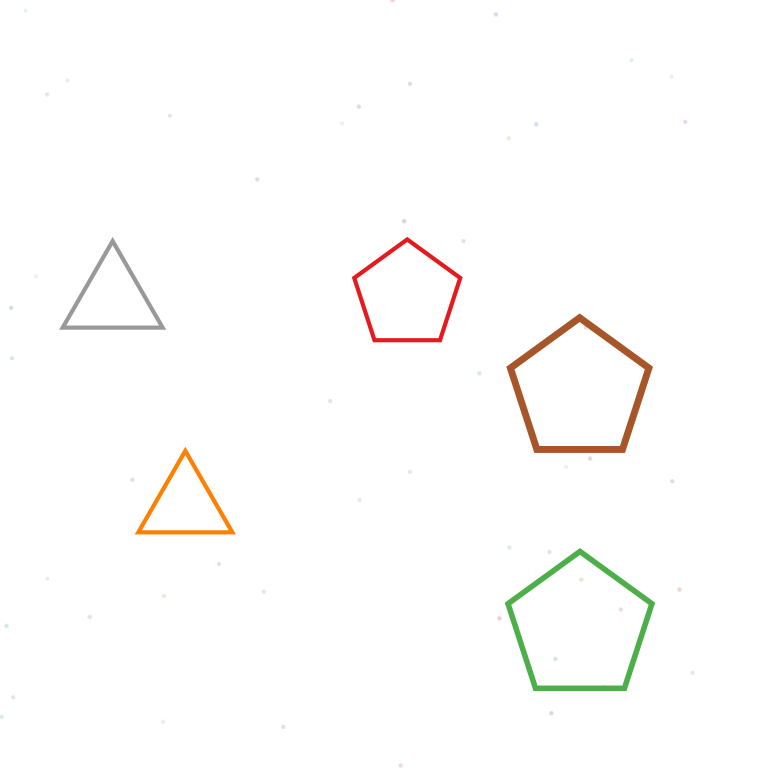[{"shape": "pentagon", "thickness": 1.5, "radius": 0.36, "center": [0.529, 0.617]}, {"shape": "pentagon", "thickness": 2, "radius": 0.49, "center": [0.753, 0.186]}, {"shape": "triangle", "thickness": 1.5, "radius": 0.35, "center": [0.241, 0.344]}, {"shape": "pentagon", "thickness": 2.5, "radius": 0.47, "center": [0.753, 0.493]}, {"shape": "triangle", "thickness": 1.5, "radius": 0.37, "center": [0.146, 0.612]}]